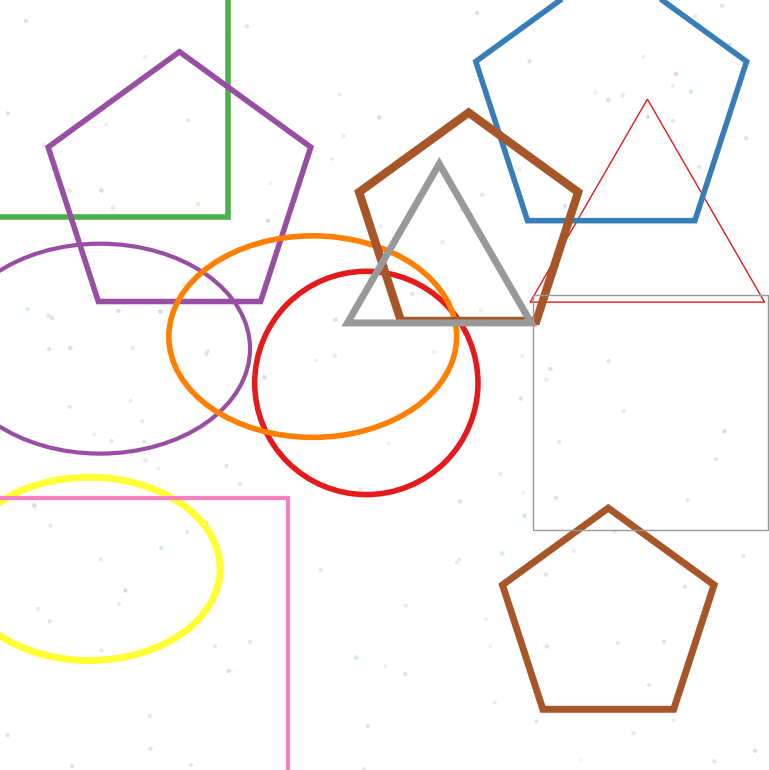[{"shape": "circle", "thickness": 2, "radius": 0.72, "center": [0.476, 0.503]}, {"shape": "triangle", "thickness": 0.5, "radius": 0.88, "center": [0.841, 0.695]}, {"shape": "pentagon", "thickness": 2, "radius": 0.92, "center": [0.794, 0.863]}, {"shape": "square", "thickness": 2, "radius": 0.85, "center": [0.127, 0.887]}, {"shape": "pentagon", "thickness": 2, "radius": 0.9, "center": [0.233, 0.753]}, {"shape": "oval", "thickness": 1.5, "radius": 0.97, "center": [0.13, 0.547]}, {"shape": "oval", "thickness": 2, "radius": 0.93, "center": [0.406, 0.563]}, {"shape": "oval", "thickness": 2.5, "radius": 0.85, "center": [0.116, 0.261]}, {"shape": "pentagon", "thickness": 3, "radius": 0.75, "center": [0.609, 0.704]}, {"shape": "pentagon", "thickness": 2.5, "radius": 0.72, "center": [0.79, 0.196]}, {"shape": "square", "thickness": 1.5, "radius": 0.95, "center": [0.184, 0.163]}, {"shape": "square", "thickness": 0.5, "radius": 0.76, "center": [0.845, 0.464]}, {"shape": "triangle", "thickness": 2.5, "radius": 0.69, "center": [0.57, 0.649]}]